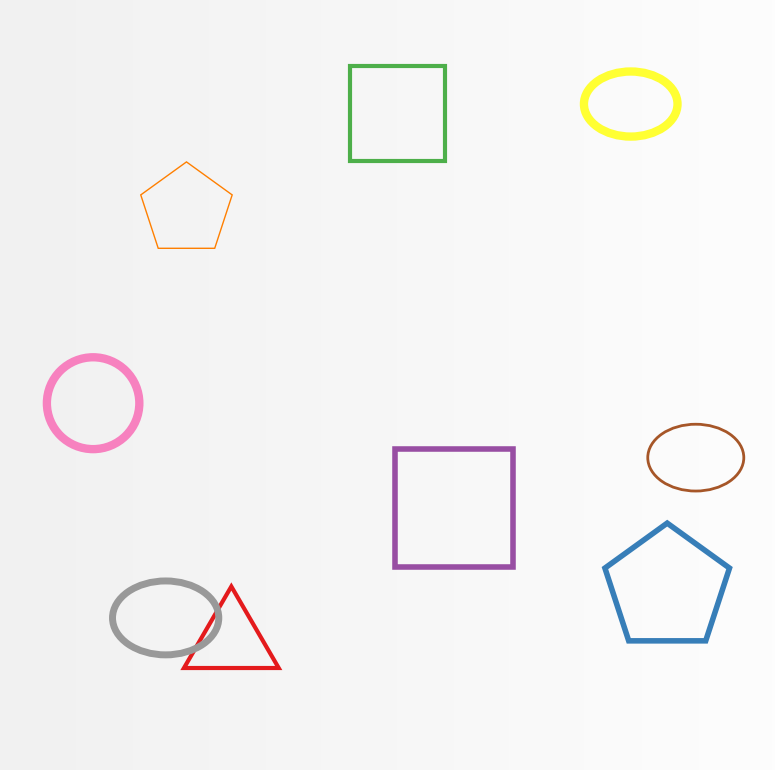[{"shape": "triangle", "thickness": 1.5, "radius": 0.35, "center": [0.299, 0.168]}, {"shape": "pentagon", "thickness": 2, "radius": 0.42, "center": [0.861, 0.236]}, {"shape": "square", "thickness": 1.5, "radius": 0.31, "center": [0.513, 0.853]}, {"shape": "square", "thickness": 2, "radius": 0.38, "center": [0.586, 0.341]}, {"shape": "pentagon", "thickness": 0.5, "radius": 0.31, "center": [0.241, 0.728]}, {"shape": "oval", "thickness": 3, "radius": 0.3, "center": [0.814, 0.865]}, {"shape": "oval", "thickness": 1, "radius": 0.31, "center": [0.898, 0.406]}, {"shape": "circle", "thickness": 3, "radius": 0.3, "center": [0.12, 0.476]}, {"shape": "oval", "thickness": 2.5, "radius": 0.34, "center": [0.214, 0.198]}]